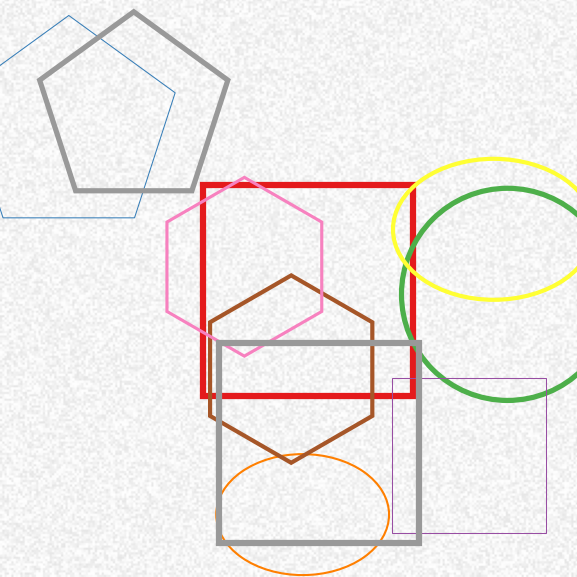[{"shape": "square", "thickness": 3, "radius": 0.91, "center": [0.534, 0.496]}, {"shape": "pentagon", "thickness": 0.5, "radius": 0.97, "center": [0.119, 0.779]}, {"shape": "circle", "thickness": 2.5, "radius": 0.92, "center": [0.879, 0.489]}, {"shape": "square", "thickness": 0.5, "radius": 0.67, "center": [0.812, 0.211]}, {"shape": "oval", "thickness": 1, "radius": 0.75, "center": [0.524, 0.108]}, {"shape": "oval", "thickness": 2, "radius": 0.87, "center": [0.855, 0.602]}, {"shape": "hexagon", "thickness": 2, "radius": 0.81, "center": [0.504, 0.36]}, {"shape": "hexagon", "thickness": 1.5, "radius": 0.77, "center": [0.423, 0.537]}, {"shape": "pentagon", "thickness": 2.5, "radius": 0.86, "center": [0.232, 0.807]}, {"shape": "square", "thickness": 3, "radius": 0.86, "center": [0.552, 0.232]}]